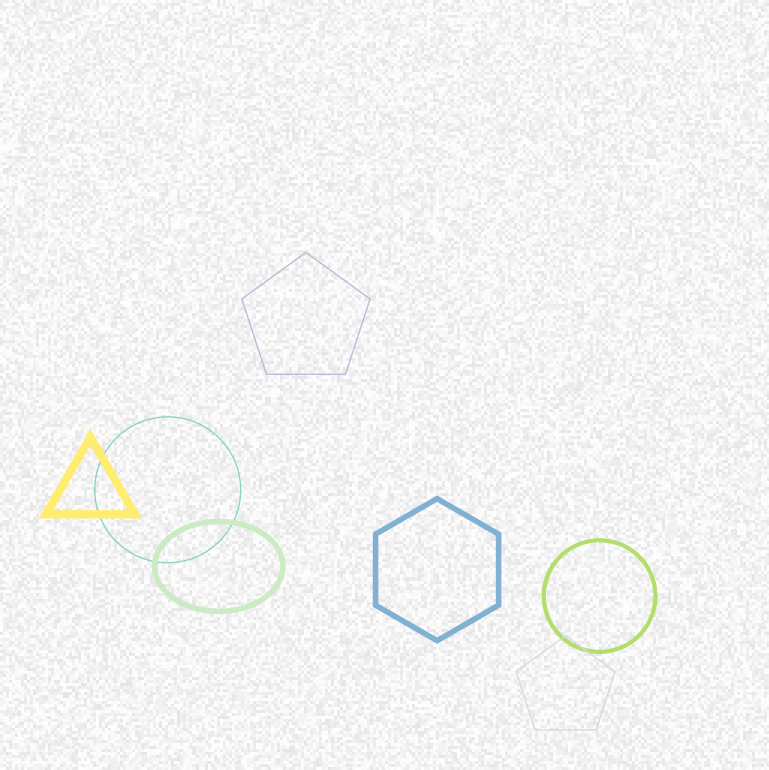[{"shape": "circle", "thickness": 0.5, "radius": 0.47, "center": [0.218, 0.364]}, {"shape": "pentagon", "thickness": 0.5, "radius": 0.44, "center": [0.397, 0.585]}, {"shape": "hexagon", "thickness": 2, "radius": 0.46, "center": [0.568, 0.26]}, {"shape": "circle", "thickness": 1.5, "radius": 0.36, "center": [0.779, 0.226]}, {"shape": "pentagon", "thickness": 0.5, "radius": 0.34, "center": [0.735, 0.107]}, {"shape": "oval", "thickness": 2, "radius": 0.42, "center": [0.284, 0.264]}, {"shape": "triangle", "thickness": 3, "radius": 0.33, "center": [0.117, 0.365]}]